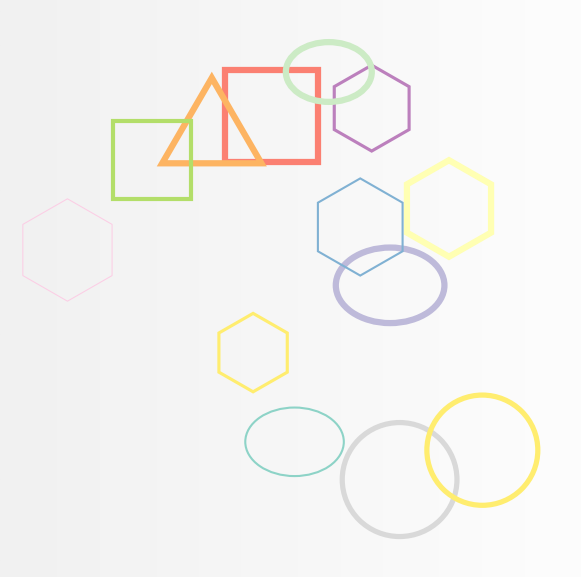[{"shape": "oval", "thickness": 1, "radius": 0.42, "center": [0.507, 0.234]}, {"shape": "hexagon", "thickness": 3, "radius": 0.42, "center": [0.772, 0.638]}, {"shape": "oval", "thickness": 3, "radius": 0.47, "center": [0.671, 0.505]}, {"shape": "square", "thickness": 3, "radius": 0.4, "center": [0.467, 0.798]}, {"shape": "hexagon", "thickness": 1, "radius": 0.42, "center": [0.62, 0.606]}, {"shape": "triangle", "thickness": 3, "radius": 0.49, "center": [0.364, 0.766]}, {"shape": "square", "thickness": 2, "radius": 0.34, "center": [0.262, 0.722]}, {"shape": "hexagon", "thickness": 0.5, "radius": 0.44, "center": [0.116, 0.566]}, {"shape": "circle", "thickness": 2.5, "radius": 0.49, "center": [0.687, 0.169]}, {"shape": "hexagon", "thickness": 1.5, "radius": 0.37, "center": [0.639, 0.812]}, {"shape": "oval", "thickness": 3, "radius": 0.37, "center": [0.566, 0.874]}, {"shape": "circle", "thickness": 2.5, "radius": 0.48, "center": [0.83, 0.22]}, {"shape": "hexagon", "thickness": 1.5, "radius": 0.34, "center": [0.435, 0.389]}]